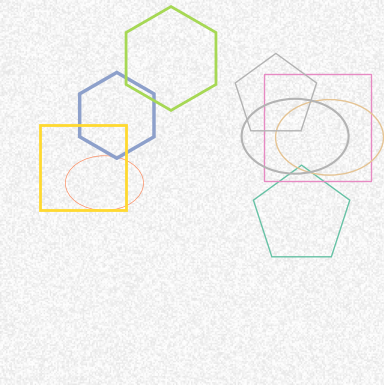[{"shape": "pentagon", "thickness": 1, "radius": 0.66, "center": [0.783, 0.439]}, {"shape": "oval", "thickness": 0.5, "radius": 0.51, "center": [0.271, 0.524]}, {"shape": "hexagon", "thickness": 2.5, "radius": 0.56, "center": [0.303, 0.7]}, {"shape": "square", "thickness": 1, "radius": 0.69, "center": [0.824, 0.669]}, {"shape": "hexagon", "thickness": 2, "radius": 0.67, "center": [0.444, 0.848]}, {"shape": "square", "thickness": 2, "radius": 0.56, "center": [0.215, 0.565]}, {"shape": "oval", "thickness": 1, "radius": 0.7, "center": [0.856, 0.643]}, {"shape": "pentagon", "thickness": 1, "radius": 0.56, "center": [0.717, 0.75]}, {"shape": "oval", "thickness": 1.5, "radius": 0.69, "center": [0.767, 0.646]}]